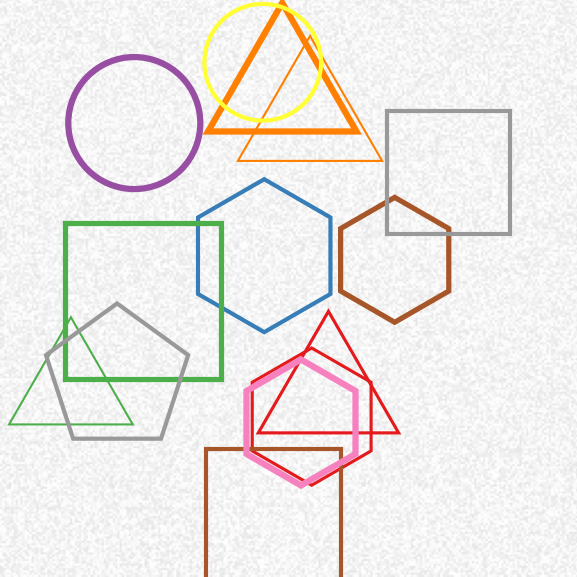[{"shape": "triangle", "thickness": 1.5, "radius": 0.7, "center": [0.569, 0.32]}, {"shape": "hexagon", "thickness": 1.5, "radius": 0.59, "center": [0.54, 0.278]}, {"shape": "hexagon", "thickness": 2, "radius": 0.66, "center": [0.458, 0.556]}, {"shape": "square", "thickness": 2.5, "radius": 0.67, "center": [0.248, 0.478]}, {"shape": "triangle", "thickness": 1, "radius": 0.62, "center": [0.123, 0.326]}, {"shape": "circle", "thickness": 3, "radius": 0.57, "center": [0.233, 0.786]}, {"shape": "triangle", "thickness": 1, "radius": 0.72, "center": [0.537, 0.793]}, {"shape": "triangle", "thickness": 3, "radius": 0.74, "center": [0.489, 0.846]}, {"shape": "circle", "thickness": 2, "radius": 0.51, "center": [0.455, 0.891]}, {"shape": "hexagon", "thickness": 2.5, "radius": 0.54, "center": [0.683, 0.549]}, {"shape": "square", "thickness": 2, "radius": 0.58, "center": [0.474, 0.104]}, {"shape": "hexagon", "thickness": 3, "radius": 0.55, "center": [0.521, 0.268]}, {"shape": "pentagon", "thickness": 2, "radius": 0.65, "center": [0.203, 0.344]}, {"shape": "square", "thickness": 2, "radius": 0.53, "center": [0.776, 0.7]}]